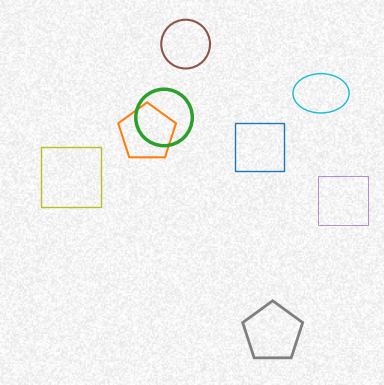[{"shape": "square", "thickness": 1, "radius": 0.31, "center": [0.674, 0.618]}, {"shape": "pentagon", "thickness": 1.5, "radius": 0.39, "center": [0.382, 0.655]}, {"shape": "circle", "thickness": 2.5, "radius": 0.37, "center": [0.426, 0.695]}, {"shape": "square", "thickness": 0.5, "radius": 0.32, "center": [0.89, 0.479]}, {"shape": "circle", "thickness": 1.5, "radius": 0.32, "center": [0.482, 0.885]}, {"shape": "pentagon", "thickness": 2, "radius": 0.41, "center": [0.708, 0.137]}, {"shape": "square", "thickness": 1, "radius": 0.39, "center": [0.184, 0.54]}, {"shape": "oval", "thickness": 1, "radius": 0.36, "center": [0.834, 0.758]}]